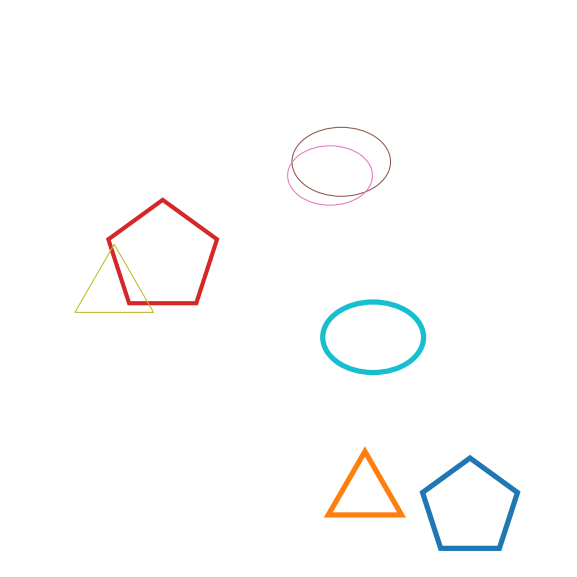[{"shape": "pentagon", "thickness": 2.5, "radius": 0.43, "center": [0.814, 0.12]}, {"shape": "triangle", "thickness": 2.5, "radius": 0.37, "center": [0.632, 0.144]}, {"shape": "pentagon", "thickness": 2, "radius": 0.49, "center": [0.282, 0.554]}, {"shape": "oval", "thickness": 0.5, "radius": 0.43, "center": [0.591, 0.719]}, {"shape": "oval", "thickness": 0.5, "radius": 0.37, "center": [0.572, 0.695]}, {"shape": "triangle", "thickness": 0.5, "radius": 0.39, "center": [0.198, 0.498]}, {"shape": "oval", "thickness": 2.5, "radius": 0.44, "center": [0.646, 0.415]}]